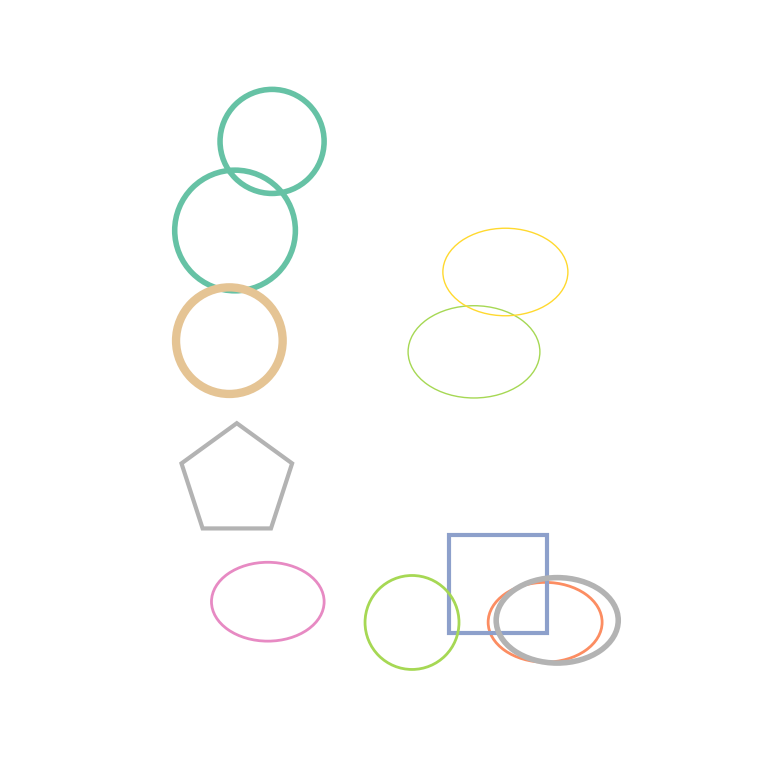[{"shape": "circle", "thickness": 2, "radius": 0.39, "center": [0.305, 0.701]}, {"shape": "circle", "thickness": 2, "radius": 0.34, "center": [0.353, 0.816]}, {"shape": "oval", "thickness": 1, "radius": 0.37, "center": [0.708, 0.192]}, {"shape": "square", "thickness": 1.5, "radius": 0.32, "center": [0.647, 0.241]}, {"shape": "oval", "thickness": 1, "radius": 0.37, "center": [0.348, 0.219]}, {"shape": "circle", "thickness": 1, "radius": 0.31, "center": [0.535, 0.192]}, {"shape": "oval", "thickness": 0.5, "radius": 0.43, "center": [0.616, 0.543]}, {"shape": "oval", "thickness": 0.5, "radius": 0.41, "center": [0.656, 0.647]}, {"shape": "circle", "thickness": 3, "radius": 0.35, "center": [0.298, 0.558]}, {"shape": "pentagon", "thickness": 1.5, "radius": 0.38, "center": [0.308, 0.375]}, {"shape": "oval", "thickness": 2, "radius": 0.4, "center": [0.724, 0.194]}]